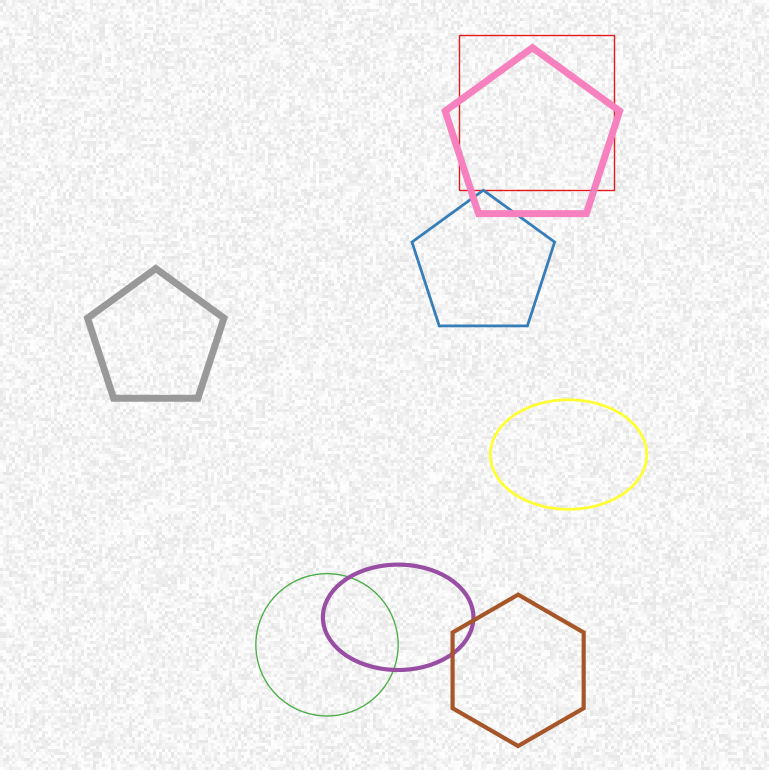[{"shape": "square", "thickness": 0.5, "radius": 0.5, "center": [0.697, 0.854]}, {"shape": "pentagon", "thickness": 1, "radius": 0.49, "center": [0.628, 0.656]}, {"shape": "circle", "thickness": 0.5, "radius": 0.46, "center": [0.425, 0.163]}, {"shape": "oval", "thickness": 1.5, "radius": 0.49, "center": [0.517, 0.198]}, {"shape": "oval", "thickness": 1, "radius": 0.51, "center": [0.738, 0.41]}, {"shape": "hexagon", "thickness": 1.5, "radius": 0.49, "center": [0.673, 0.129]}, {"shape": "pentagon", "thickness": 2.5, "radius": 0.6, "center": [0.691, 0.819]}, {"shape": "pentagon", "thickness": 2.5, "radius": 0.47, "center": [0.202, 0.558]}]